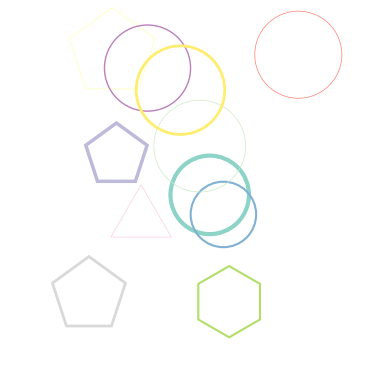[{"shape": "circle", "thickness": 3, "radius": 0.51, "center": [0.545, 0.494]}, {"shape": "pentagon", "thickness": 0.5, "radius": 0.59, "center": [0.292, 0.863]}, {"shape": "pentagon", "thickness": 2.5, "radius": 0.42, "center": [0.302, 0.597]}, {"shape": "circle", "thickness": 0.5, "radius": 0.57, "center": [0.775, 0.858]}, {"shape": "circle", "thickness": 1.5, "radius": 0.43, "center": [0.58, 0.443]}, {"shape": "hexagon", "thickness": 1.5, "radius": 0.46, "center": [0.595, 0.216]}, {"shape": "triangle", "thickness": 0.5, "radius": 0.45, "center": [0.366, 0.429]}, {"shape": "pentagon", "thickness": 2, "radius": 0.5, "center": [0.231, 0.234]}, {"shape": "circle", "thickness": 1, "radius": 0.56, "center": [0.383, 0.823]}, {"shape": "circle", "thickness": 0.5, "radius": 0.6, "center": [0.519, 0.621]}, {"shape": "circle", "thickness": 2, "radius": 0.57, "center": [0.469, 0.766]}]